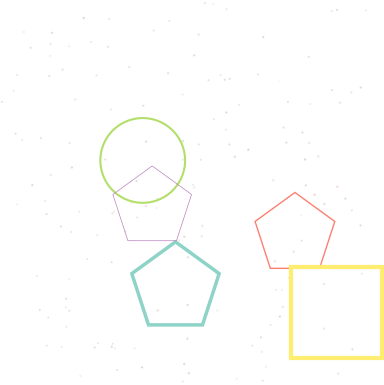[{"shape": "pentagon", "thickness": 2.5, "radius": 0.6, "center": [0.456, 0.253]}, {"shape": "pentagon", "thickness": 1, "radius": 0.54, "center": [0.766, 0.391]}, {"shape": "circle", "thickness": 1.5, "radius": 0.55, "center": [0.371, 0.583]}, {"shape": "pentagon", "thickness": 0.5, "radius": 0.54, "center": [0.395, 0.462]}, {"shape": "square", "thickness": 3, "radius": 0.59, "center": [0.874, 0.189]}]